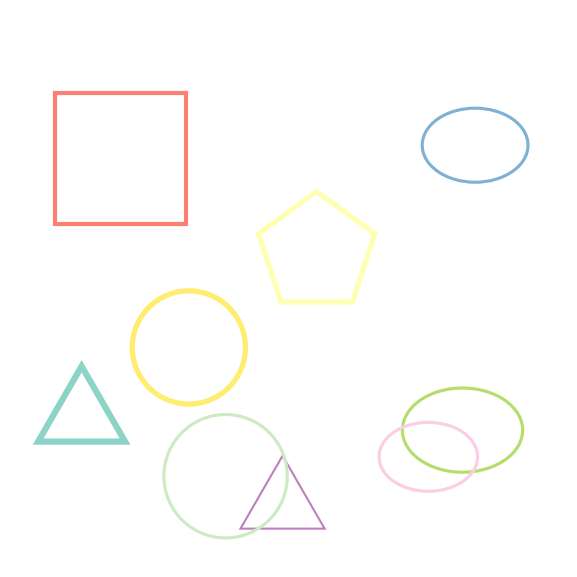[{"shape": "triangle", "thickness": 3, "radius": 0.43, "center": [0.141, 0.278]}, {"shape": "pentagon", "thickness": 2.5, "radius": 0.53, "center": [0.548, 0.562]}, {"shape": "square", "thickness": 2, "radius": 0.57, "center": [0.208, 0.725]}, {"shape": "oval", "thickness": 1.5, "radius": 0.46, "center": [0.823, 0.748]}, {"shape": "oval", "thickness": 1.5, "radius": 0.52, "center": [0.801, 0.254]}, {"shape": "oval", "thickness": 1.5, "radius": 0.43, "center": [0.742, 0.208]}, {"shape": "triangle", "thickness": 1, "radius": 0.42, "center": [0.489, 0.126]}, {"shape": "circle", "thickness": 1.5, "radius": 0.53, "center": [0.391, 0.175]}, {"shape": "circle", "thickness": 2.5, "radius": 0.49, "center": [0.327, 0.398]}]